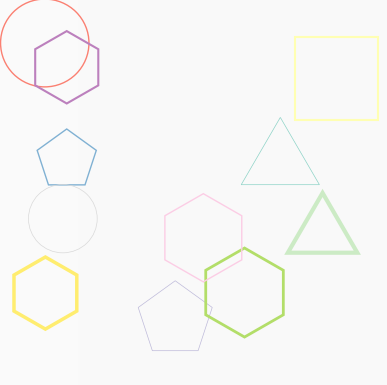[{"shape": "triangle", "thickness": 0.5, "radius": 0.58, "center": [0.723, 0.579]}, {"shape": "square", "thickness": 1.5, "radius": 0.54, "center": [0.869, 0.796]}, {"shape": "pentagon", "thickness": 0.5, "radius": 0.5, "center": [0.452, 0.17]}, {"shape": "circle", "thickness": 1, "radius": 0.57, "center": [0.115, 0.888]}, {"shape": "pentagon", "thickness": 1, "radius": 0.4, "center": [0.172, 0.585]}, {"shape": "hexagon", "thickness": 2, "radius": 0.58, "center": [0.631, 0.24]}, {"shape": "hexagon", "thickness": 1, "radius": 0.57, "center": [0.525, 0.382]}, {"shape": "circle", "thickness": 0.5, "radius": 0.44, "center": [0.162, 0.432]}, {"shape": "hexagon", "thickness": 1.5, "radius": 0.47, "center": [0.172, 0.825]}, {"shape": "triangle", "thickness": 3, "radius": 0.52, "center": [0.832, 0.395]}, {"shape": "hexagon", "thickness": 2.5, "radius": 0.47, "center": [0.117, 0.239]}]